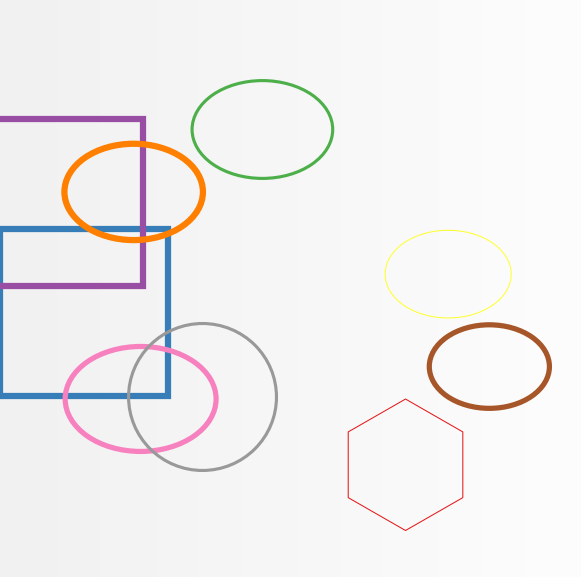[{"shape": "hexagon", "thickness": 0.5, "radius": 0.57, "center": [0.698, 0.194]}, {"shape": "square", "thickness": 3, "radius": 0.72, "center": [0.144, 0.459]}, {"shape": "oval", "thickness": 1.5, "radius": 0.6, "center": [0.451, 0.775]}, {"shape": "square", "thickness": 3, "radius": 0.72, "center": [0.102, 0.649]}, {"shape": "oval", "thickness": 3, "radius": 0.6, "center": [0.23, 0.667]}, {"shape": "oval", "thickness": 0.5, "radius": 0.54, "center": [0.771, 0.524]}, {"shape": "oval", "thickness": 2.5, "radius": 0.52, "center": [0.842, 0.364]}, {"shape": "oval", "thickness": 2.5, "radius": 0.65, "center": [0.242, 0.308]}, {"shape": "circle", "thickness": 1.5, "radius": 0.64, "center": [0.348, 0.312]}]